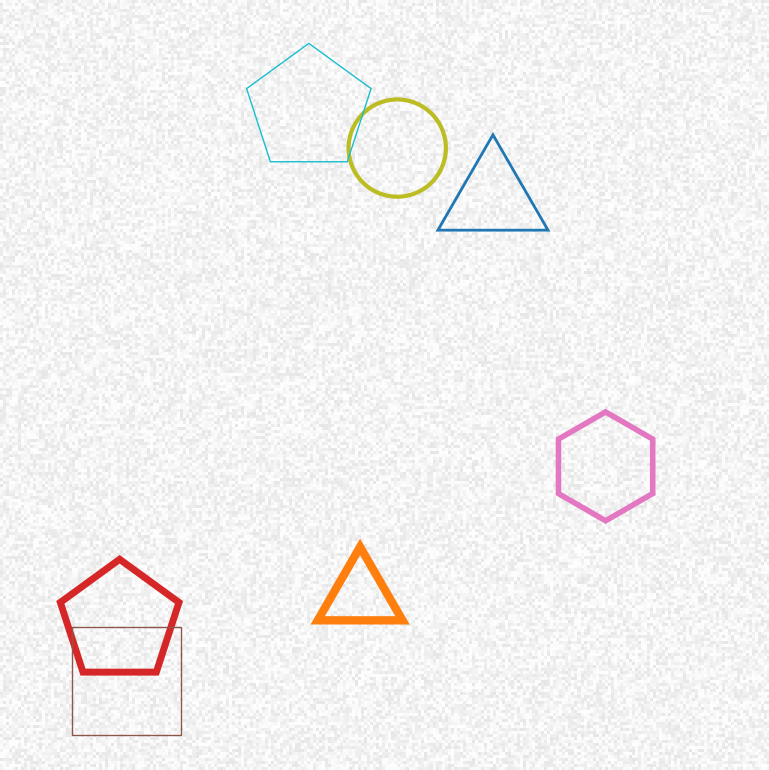[{"shape": "triangle", "thickness": 1, "radius": 0.41, "center": [0.64, 0.742]}, {"shape": "triangle", "thickness": 3, "radius": 0.32, "center": [0.468, 0.226]}, {"shape": "pentagon", "thickness": 2.5, "radius": 0.4, "center": [0.155, 0.193]}, {"shape": "square", "thickness": 0.5, "radius": 0.35, "center": [0.164, 0.116]}, {"shape": "hexagon", "thickness": 2, "radius": 0.35, "center": [0.786, 0.394]}, {"shape": "circle", "thickness": 1.5, "radius": 0.32, "center": [0.516, 0.808]}, {"shape": "pentagon", "thickness": 0.5, "radius": 0.42, "center": [0.401, 0.859]}]